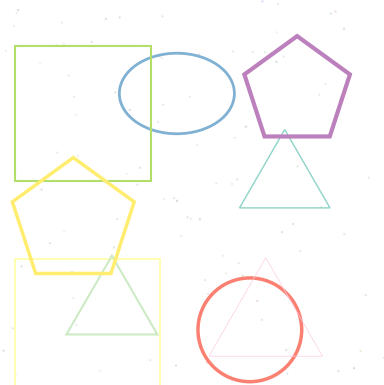[{"shape": "triangle", "thickness": 1, "radius": 0.68, "center": [0.74, 0.528]}, {"shape": "square", "thickness": 1.5, "radius": 0.94, "center": [0.226, 0.139]}, {"shape": "circle", "thickness": 2.5, "radius": 0.67, "center": [0.649, 0.143]}, {"shape": "oval", "thickness": 2, "radius": 0.75, "center": [0.459, 0.757]}, {"shape": "square", "thickness": 1.5, "radius": 0.88, "center": [0.215, 0.705]}, {"shape": "triangle", "thickness": 0.5, "radius": 0.85, "center": [0.69, 0.16]}, {"shape": "pentagon", "thickness": 3, "radius": 0.72, "center": [0.772, 0.762]}, {"shape": "triangle", "thickness": 1.5, "radius": 0.68, "center": [0.291, 0.199]}, {"shape": "pentagon", "thickness": 2.5, "radius": 0.83, "center": [0.19, 0.424]}]